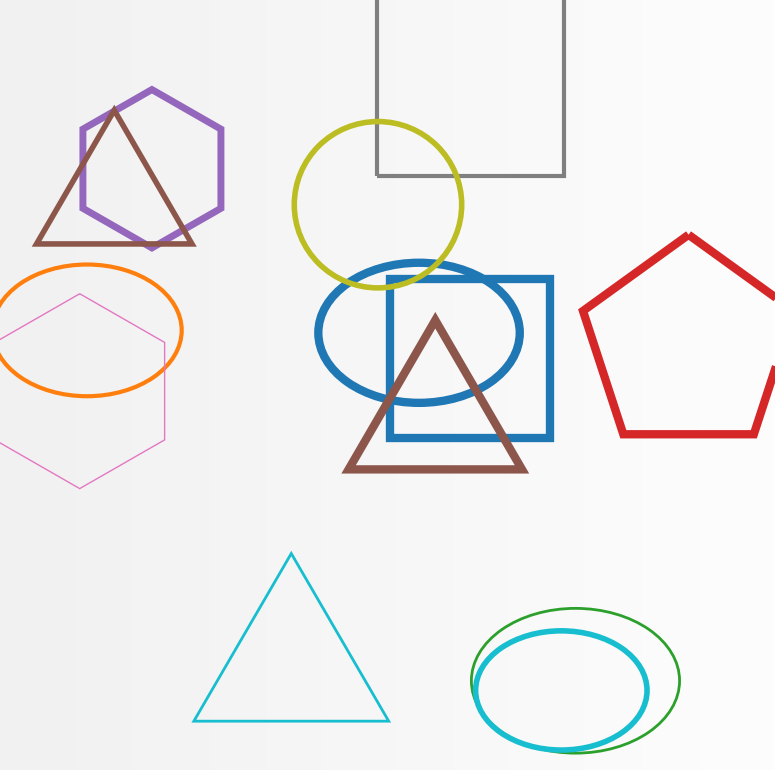[{"shape": "oval", "thickness": 3, "radius": 0.65, "center": [0.541, 0.568]}, {"shape": "square", "thickness": 3, "radius": 0.52, "center": [0.607, 0.534]}, {"shape": "oval", "thickness": 1.5, "radius": 0.61, "center": [0.112, 0.571]}, {"shape": "oval", "thickness": 1, "radius": 0.67, "center": [0.743, 0.116]}, {"shape": "pentagon", "thickness": 3, "radius": 0.72, "center": [0.888, 0.552]}, {"shape": "hexagon", "thickness": 2.5, "radius": 0.51, "center": [0.196, 0.781]}, {"shape": "triangle", "thickness": 2, "radius": 0.58, "center": [0.147, 0.741]}, {"shape": "triangle", "thickness": 3, "radius": 0.65, "center": [0.562, 0.455]}, {"shape": "hexagon", "thickness": 0.5, "radius": 0.63, "center": [0.103, 0.492]}, {"shape": "square", "thickness": 1.5, "radius": 0.6, "center": [0.607, 0.892]}, {"shape": "circle", "thickness": 2, "radius": 0.54, "center": [0.488, 0.734]}, {"shape": "oval", "thickness": 2, "radius": 0.55, "center": [0.724, 0.103]}, {"shape": "triangle", "thickness": 1, "radius": 0.73, "center": [0.376, 0.136]}]